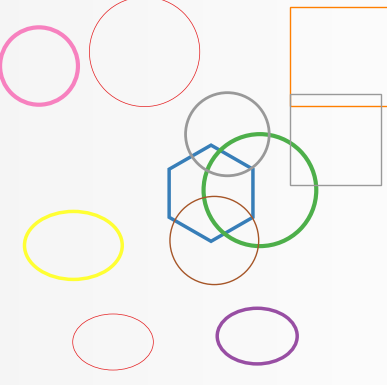[{"shape": "circle", "thickness": 0.5, "radius": 0.71, "center": [0.373, 0.866]}, {"shape": "oval", "thickness": 0.5, "radius": 0.52, "center": [0.292, 0.112]}, {"shape": "hexagon", "thickness": 2.5, "radius": 0.62, "center": [0.545, 0.498]}, {"shape": "circle", "thickness": 3, "radius": 0.73, "center": [0.671, 0.506]}, {"shape": "oval", "thickness": 2.5, "radius": 0.52, "center": [0.664, 0.127]}, {"shape": "square", "thickness": 1, "radius": 0.64, "center": [0.875, 0.853]}, {"shape": "oval", "thickness": 2.5, "radius": 0.63, "center": [0.189, 0.363]}, {"shape": "circle", "thickness": 1, "radius": 0.57, "center": [0.553, 0.375]}, {"shape": "circle", "thickness": 3, "radius": 0.5, "center": [0.101, 0.828]}, {"shape": "circle", "thickness": 2, "radius": 0.54, "center": [0.587, 0.651]}, {"shape": "square", "thickness": 1, "radius": 0.59, "center": [0.866, 0.638]}]